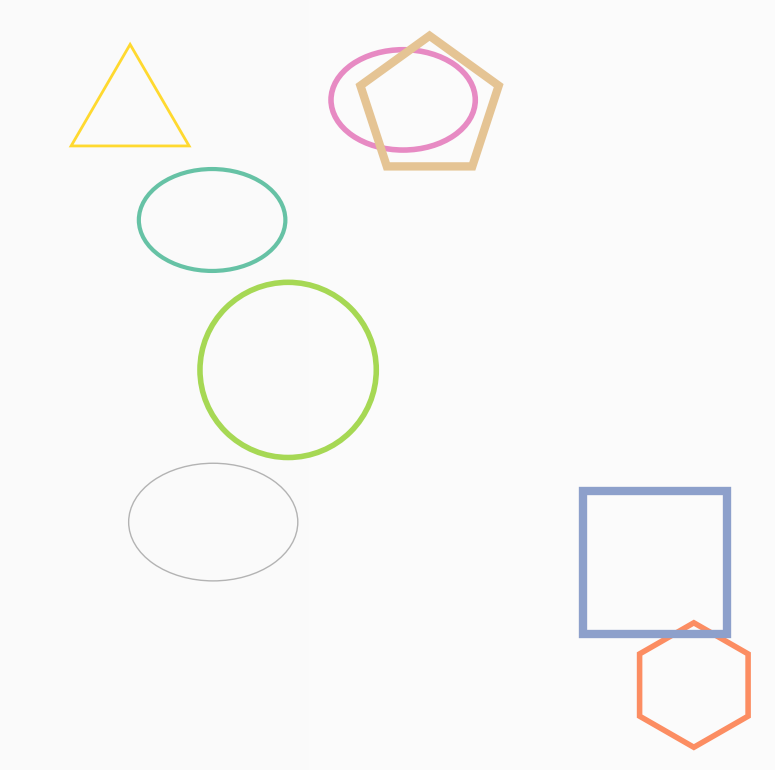[{"shape": "oval", "thickness": 1.5, "radius": 0.47, "center": [0.274, 0.714]}, {"shape": "hexagon", "thickness": 2, "radius": 0.4, "center": [0.895, 0.11]}, {"shape": "square", "thickness": 3, "radius": 0.47, "center": [0.845, 0.269]}, {"shape": "oval", "thickness": 2, "radius": 0.47, "center": [0.52, 0.87]}, {"shape": "circle", "thickness": 2, "radius": 0.57, "center": [0.372, 0.52]}, {"shape": "triangle", "thickness": 1, "radius": 0.44, "center": [0.168, 0.854]}, {"shape": "pentagon", "thickness": 3, "radius": 0.47, "center": [0.554, 0.86]}, {"shape": "oval", "thickness": 0.5, "radius": 0.55, "center": [0.275, 0.322]}]